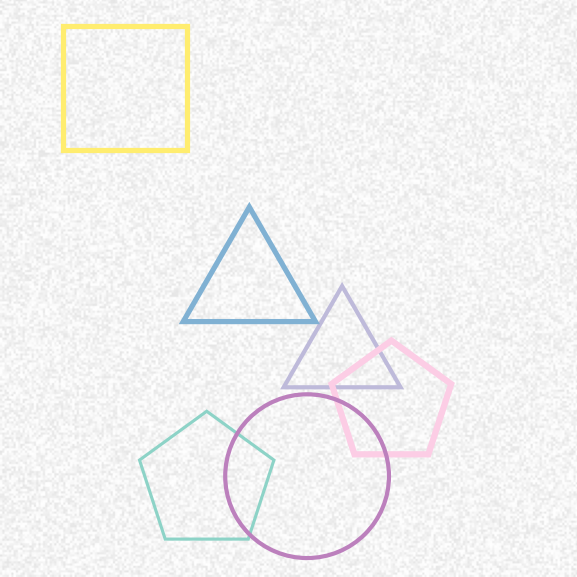[{"shape": "pentagon", "thickness": 1.5, "radius": 0.61, "center": [0.358, 0.165]}, {"shape": "triangle", "thickness": 2, "radius": 0.58, "center": [0.592, 0.387]}, {"shape": "triangle", "thickness": 2.5, "radius": 0.66, "center": [0.432, 0.508]}, {"shape": "pentagon", "thickness": 3, "radius": 0.54, "center": [0.678, 0.301]}, {"shape": "circle", "thickness": 2, "radius": 0.71, "center": [0.532, 0.175]}, {"shape": "square", "thickness": 2.5, "radius": 0.54, "center": [0.217, 0.846]}]